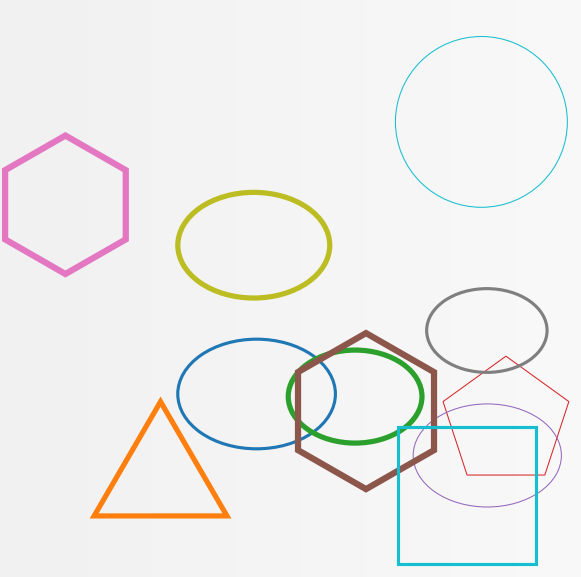[{"shape": "oval", "thickness": 1.5, "radius": 0.68, "center": [0.441, 0.317]}, {"shape": "triangle", "thickness": 2.5, "radius": 0.66, "center": [0.276, 0.172]}, {"shape": "oval", "thickness": 2.5, "radius": 0.58, "center": [0.611, 0.312]}, {"shape": "pentagon", "thickness": 0.5, "radius": 0.57, "center": [0.87, 0.269]}, {"shape": "oval", "thickness": 0.5, "radius": 0.64, "center": [0.838, 0.21]}, {"shape": "hexagon", "thickness": 3, "radius": 0.68, "center": [0.63, 0.287]}, {"shape": "hexagon", "thickness": 3, "radius": 0.6, "center": [0.113, 0.645]}, {"shape": "oval", "thickness": 1.5, "radius": 0.52, "center": [0.838, 0.427]}, {"shape": "oval", "thickness": 2.5, "radius": 0.65, "center": [0.437, 0.575]}, {"shape": "circle", "thickness": 0.5, "radius": 0.74, "center": [0.828, 0.788]}, {"shape": "square", "thickness": 1.5, "radius": 0.59, "center": [0.803, 0.141]}]